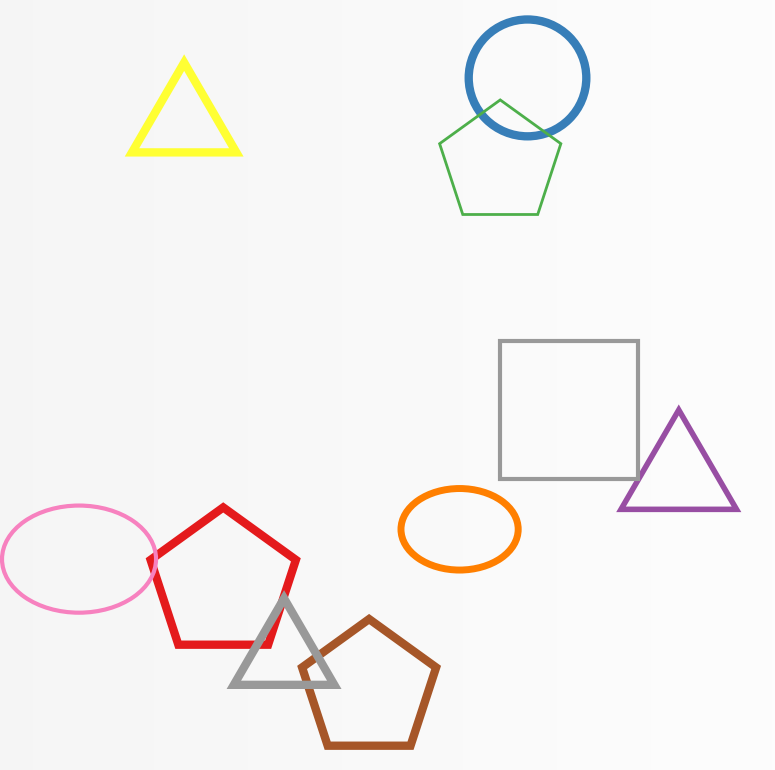[{"shape": "pentagon", "thickness": 3, "radius": 0.49, "center": [0.288, 0.242]}, {"shape": "circle", "thickness": 3, "radius": 0.38, "center": [0.681, 0.899]}, {"shape": "pentagon", "thickness": 1, "radius": 0.41, "center": [0.645, 0.788]}, {"shape": "triangle", "thickness": 2, "radius": 0.43, "center": [0.876, 0.382]}, {"shape": "oval", "thickness": 2.5, "radius": 0.38, "center": [0.593, 0.313]}, {"shape": "triangle", "thickness": 3, "radius": 0.39, "center": [0.238, 0.841]}, {"shape": "pentagon", "thickness": 3, "radius": 0.45, "center": [0.476, 0.105]}, {"shape": "oval", "thickness": 1.5, "radius": 0.5, "center": [0.102, 0.274]}, {"shape": "triangle", "thickness": 3, "radius": 0.37, "center": [0.367, 0.148]}, {"shape": "square", "thickness": 1.5, "radius": 0.45, "center": [0.734, 0.468]}]